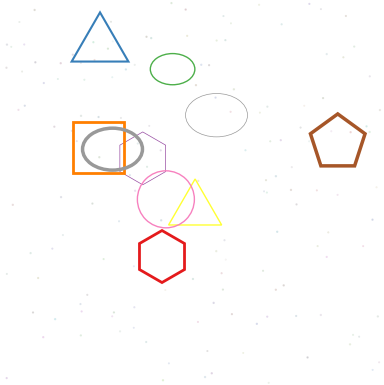[{"shape": "hexagon", "thickness": 2, "radius": 0.34, "center": [0.421, 0.334]}, {"shape": "triangle", "thickness": 1.5, "radius": 0.43, "center": [0.26, 0.883]}, {"shape": "oval", "thickness": 1, "radius": 0.29, "center": [0.448, 0.82]}, {"shape": "hexagon", "thickness": 0.5, "radius": 0.34, "center": [0.371, 0.589]}, {"shape": "square", "thickness": 2, "radius": 0.33, "center": [0.256, 0.618]}, {"shape": "triangle", "thickness": 1, "radius": 0.4, "center": [0.507, 0.455]}, {"shape": "pentagon", "thickness": 2.5, "radius": 0.37, "center": [0.877, 0.63]}, {"shape": "circle", "thickness": 1, "radius": 0.37, "center": [0.431, 0.482]}, {"shape": "oval", "thickness": 2.5, "radius": 0.39, "center": [0.292, 0.613]}, {"shape": "oval", "thickness": 0.5, "radius": 0.4, "center": [0.562, 0.701]}]